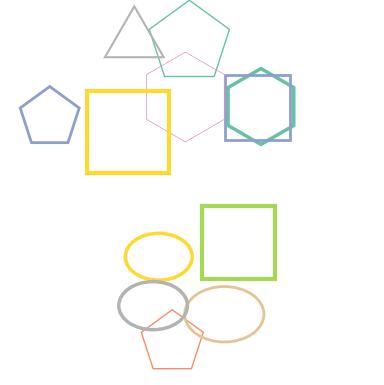[{"shape": "pentagon", "thickness": 1, "radius": 0.55, "center": [0.492, 0.89]}, {"shape": "hexagon", "thickness": 2.5, "radius": 0.49, "center": [0.678, 0.723]}, {"shape": "pentagon", "thickness": 1, "radius": 0.42, "center": [0.447, 0.111]}, {"shape": "pentagon", "thickness": 2, "radius": 0.4, "center": [0.129, 0.695]}, {"shape": "square", "thickness": 2, "radius": 0.42, "center": [0.67, 0.72]}, {"shape": "hexagon", "thickness": 0.5, "radius": 0.58, "center": [0.482, 0.748]}, {"shape": "square", "thickness": 3, "radius": 0.47, "center": [0.618, 0.371]}, {"shape": "square", "thickness": 3, "radius": 0.53, "center": [0.332, 0.656]}, {"shape": "oval", "thickness": 2.5, "radius": 0.43, "center": [0.412, 0.333]}, {"shape": "oval", "thickness": 2, "radius": 0.51, "center": [0.583, 0.184]}, {"shape": "oval", "thickness": 2.5, "radius": 0.45, "center": [0.398, 0.206]}, {"shape": "triangle", "thickness": 1.5, "radius": 0.44, "center": [0.349, 0.895]}]